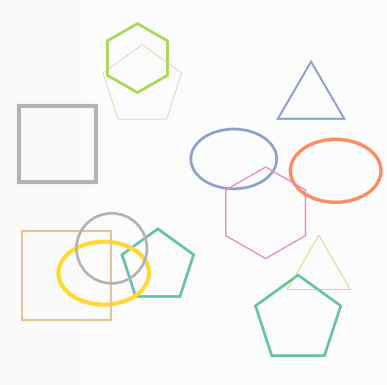[{"shape": "pentagon", "thickness": 2, "radius": 0.49, "center": [0.407, 0.308]}, {"shape": "pentagon", "thickness": 2, "radius": 0.58, "center": [0.769, 0.17]}, {"shape": "oval", "thickness": 2.5, "radius": 0.58, "center": [0.866, 0.556]}, {"shape": "triangle", "thickness": 1.5, "radius": 0.49, "center": [0.803, 0.741]}, {"shape": "oval", "thickness": 2, "radius": 0.55, "center": [0.603, 0.587]}, {"shape": "hexagon", "thickness": 1, "radius": 0.59, "center": [0.685, 0.447]}, {"shape": "hexagon", "thickness": 2, "radius": 0.45, "center": [0.355, 0.849]}, {"shape": "triangle", "thickness": 0.5, "radius": 0.47, "center": [0.823, 0.295]}, {"shape": "oval", "thickness": 3, "radius": 0.58, "center": [0.268, 0.29]}, {"shape": "square", "thickness": 1.5, "radius": 0.58, "center": [0.172, 0.285]}, {"shape": "pentagon", "thickness": 0.5, "radius": 0.53, "center": [0.367, 0.777]}, {"shape": "square", "thickness": 3, "radius": 0.49, "center": [0.149, 0.627]}, {"shape": "circle", "thickness": 2, "radius": 0.45, "center": [0.288, 0.355]}]